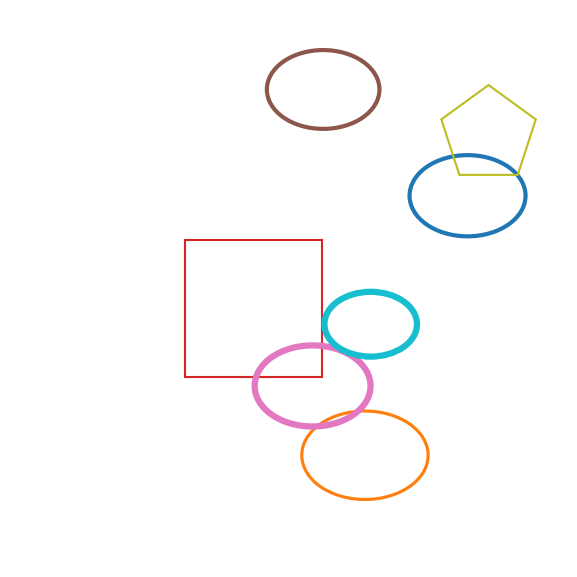[{"shape": "oval", "thickness": 2, "radius": 0.5, "center": [0.81, 0.66]}, {"shape": "oval", "thickness": 1.5, "radius": 0.55, "center": [0.632, 0.211]}, {"shape": "square", "thickness": 1, "radius": 0.59, "center": [0.439, 0.465]}, {"shape": "oval", "thickness": 2, "radius": 0.49, "center": [0.56, 0.844]}, {"shape": "oval", "thickness": 3, "radius": 0.5, "center": [0.541, 0.331]}, {"shape": "pentagon", "thickness": 1, "radius": 0.43, "center": [0.846, 0.766]}, {"shape": "oval", "thickness": 3, "radius": 0.4, "center": [0.642, 0.438]}]